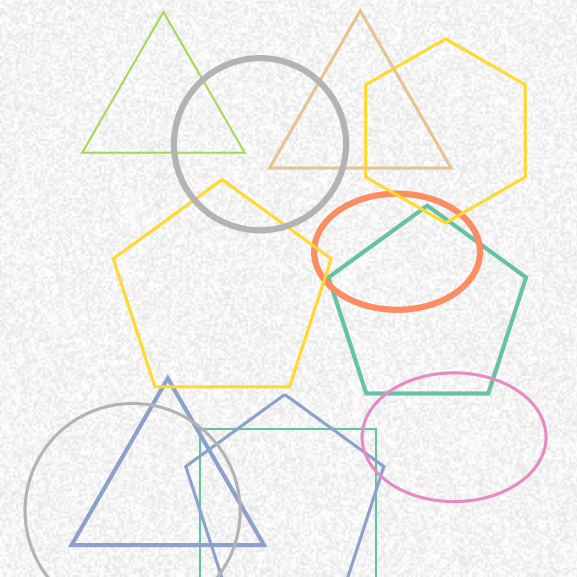[{"shape": "square", "thickness": 1, "radius": 0.76, "center": [0.499, 0.104]}, {"shape": "pentagon", "thickness": 2, "radius": 0.9, "center": [0.74, 0.463]}, {"shape": "oval", "thickness": 3, "radius": 0.72, "center": [0.688, 0.563]}, {"shape": "pentagon", "thickness": 1.5, "radius": 0.9, "center": [0.493, 0.136]}, {"shape": "triangle", "thickness": 2, "radius": 0.96, "center": [0.291, 0.151]}, {"shape": "oval", "thickness": 1.5, "radius": 0.8, "center": [0.786, 0.242]}, {"shape": "triangle", "thickness": 1, "radius": 0.81, "center": [0.283, 0.816]}, {"shape": "hexagon", "thickness": 1.5, "radius": 0.8, "center": [0.771, 0.772]}, {"shape": "pentagon", "thickness": 1.5, "radius": 0.99, "center": [0.385, 0.49]}, {"shape": "triangle", "thickness": 1.5, "radius": 0.91, "center": [0.624, 0.799]}, {"shape": "circle", "thickness": 1.5, "radius": 0.93, "center": [0.23, 0.114]}, {"shape": "circle", "thickness": 3, "radius": 0.75, "center": [0.45, 0.749]}]